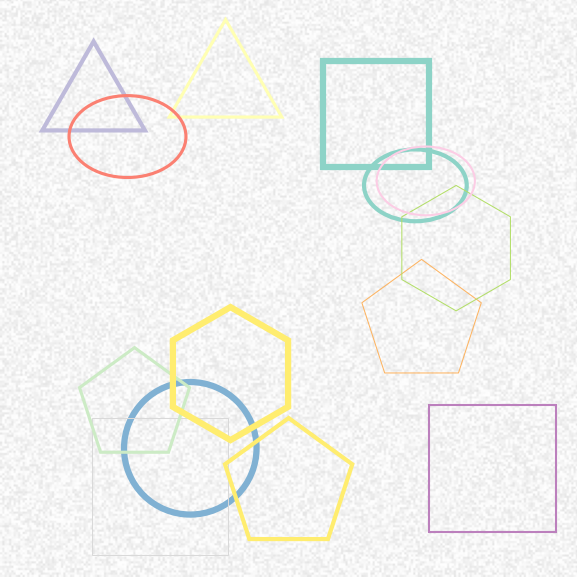[{"shape": "square", "thickness": 3, "radius": 0.46, "center": [0.65, 0.801]}, {"shape": "oval", "thickness": 2, "radius": 0.44, "center": [0.719, 0.678]}, {"shape": "triangle", "thickness": 1.5, "radius": 0.56, "center": [0.391, 0.853]}, {"shape": "triangle", "thickness": 2, "radius": 0.51, "center": [0.162, 0.825]}, {"shape": "oval", "thickness": 1.5, "radius": 0.51, "center": [0.221, 0.763]}, {"shape": "circle", "thickness": 3, "radius": 0.57, "center": [0.329, 0.223]}, {"shape": "pentagon", "thickness": 0.5, "radius": 0.54, "center": [0.73, 0.441]}, {"shape": "hexagon", "thickness": 0.5, "radius": 0.54, "center": [0.79, 0.569]}, {"shape": "oval", "thickness": 1, "radius": 0.43, "center": [0.737, 0.686]}, {"shape": "square", "thickness": 0.5, "radius": 0.59, "center": [0.277, 0.156]}, {"shape": "square", "thickness": 1, "radius": 0.55, "center": [0.853, 0.188]}, {"shape": "pentagon", "thickness": 1.5, "radius": 0.5, "center": [0.233, 0.297]}, {"shape": "pentagon", "thickness": 2, "radius": 0.58, "center": [0.5, 0.159]}, {"shape": "hexagon", "thickness": 3, "radius": 0.58, "center": [0.399, 0.352]}]